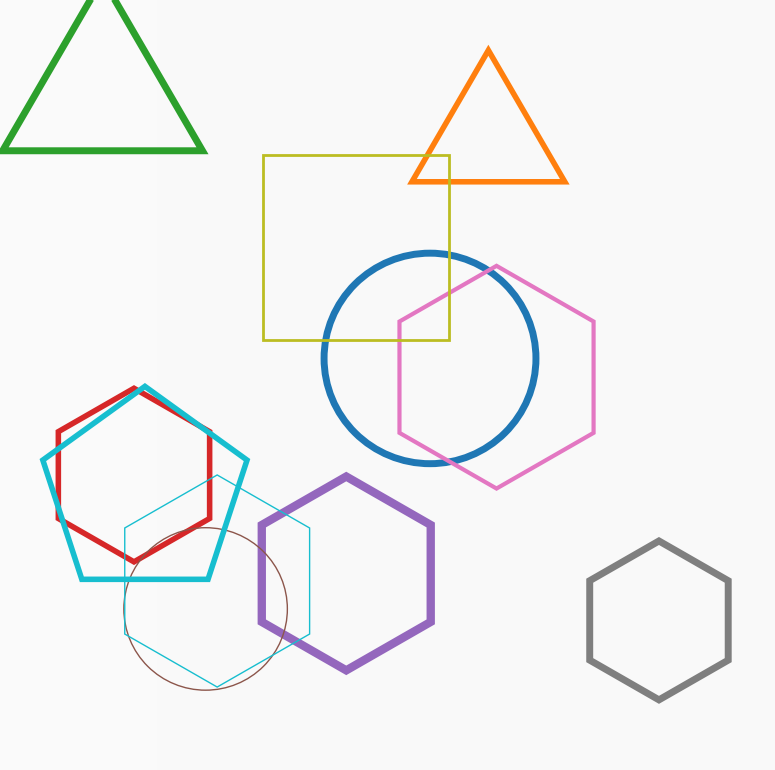[{"shape": "circle", "thickness": 2.5, "radius": 0.68, "center": [0.555, 0.535]}, {"shape": "triangle", "thickness": 2, "radius": 0.57, "center": [0.63, 0.821]}, {"shape": "triangle", "thickness": 2.5, "radius": 0.74, "center": [0.132, 0.879]}, {"shape": "hexagon", "thickness": 2, "radius": 0.56, "center": [0.173, 0.383]}, {"shape": "hexagon", "thickness": 3, "radius": 0.63, "center": [0.447, 0.255]}, {"shape": "circle", "thickness": 0.5, "radius": 0.53, "center": [0.265, 0.209]}, {"shape": "hexagon", "thickness": 1.5, "radius": 0.72, "center": [0.641, 0.51]}, {"shape": "hexagon", "thickness": 2.5, "radius": 0.52, "center": [0.85, 0.194]}, {"shape": "square", "thickness": 1, "radius": 0.6, "center": [0.459, 0.678]}, {"shape": "hexagon", "thickness": 0.5, "radius": 0.69, "center": [0.28, 0.245]}, {"shape": "pentagon", "thickness": 2, "radius": 0.69, "center": [0.187, 0.36]}]